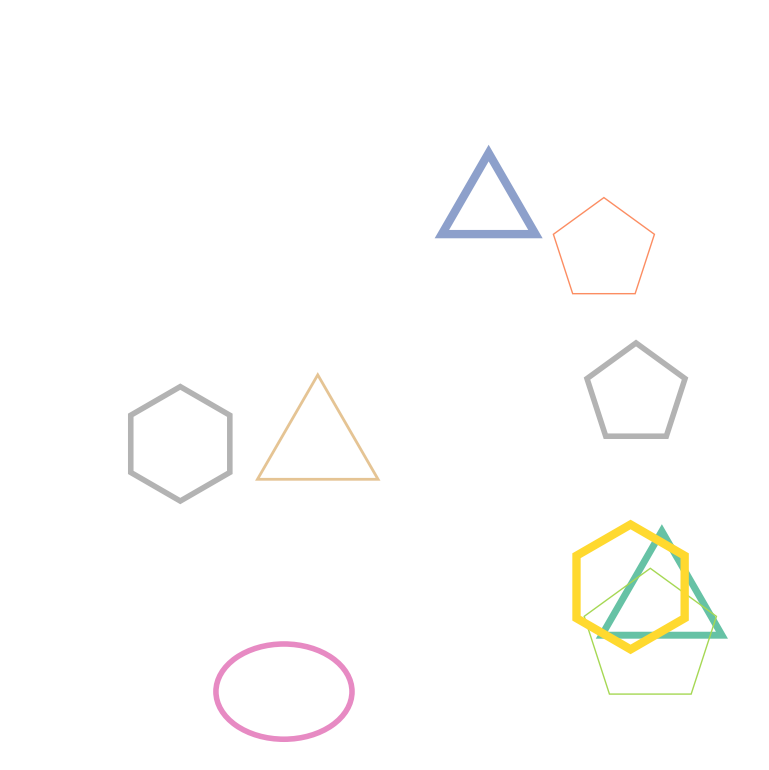[{"shape": "triangle", "thickness": 2.5, "radius": 0.45, "center": [0.86, 0.22]}, {"shape": "pentagon", "thickness": 0.5, "radius": 0.34, "center": [0.784, 0.674]}, {"shape": "triangle", "thickness": 3, "radius": 0.35, "center": [0.635, 0.731]}, {"shape": "oval", "thickness": 2, "radius": 0.44, "center": [0.369, 0.102]}, {"shape": "pentagon", "thickness": 0.5, "radius": 0.45, "center": [0.845, 0.172]}, {"shape": "hexagon", "thickness": 3, "radius": 0.41, "center": [0.819, 0.238]}, {"shape": "triangle", "thickness": 1, "radius": 0.45, "center": [0.413, 0.423]}, {"shape": "pentagon", "thickness": 2, "radius": 0.33, "center": [0.826, 0.488]}, {"shape": "hexagon", "thickness": 2, "radius": 0.37, "center": [0.234, 0.424]}]